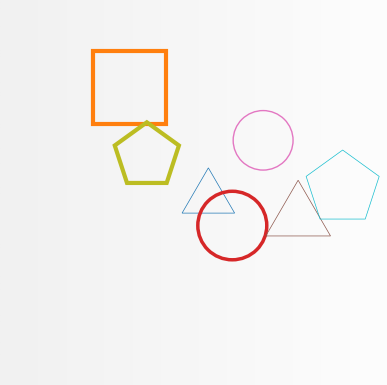[{"shape": "triangle", "thickness": 0.5, "radius": 0.39, "center": [0.538, 0.486]}, {"shape": "square", "thickness": 3, "radius": 0.47, "center": [0.335, 0.773]}, {"shape": "circle", "thickness": 2.5, "radius": 0.44, "center": [0.599, 0.414]}, {"shape": "triangle", "thickness": 0.5, "radius": 0.48, "center": [0.769, 0.435]}, {"shape": "circle", "thickness": 1, "radius": 0.39, "center": [0.679, 0.636]}, {"shape": "pentagon", "thickness": 3, "radius": 0.44, "center": [0.379, 0.595]}, {"shape": "pentagon", "thickness": 0.5, "radius": 0.5, "center": [0.884, 0.511]}]